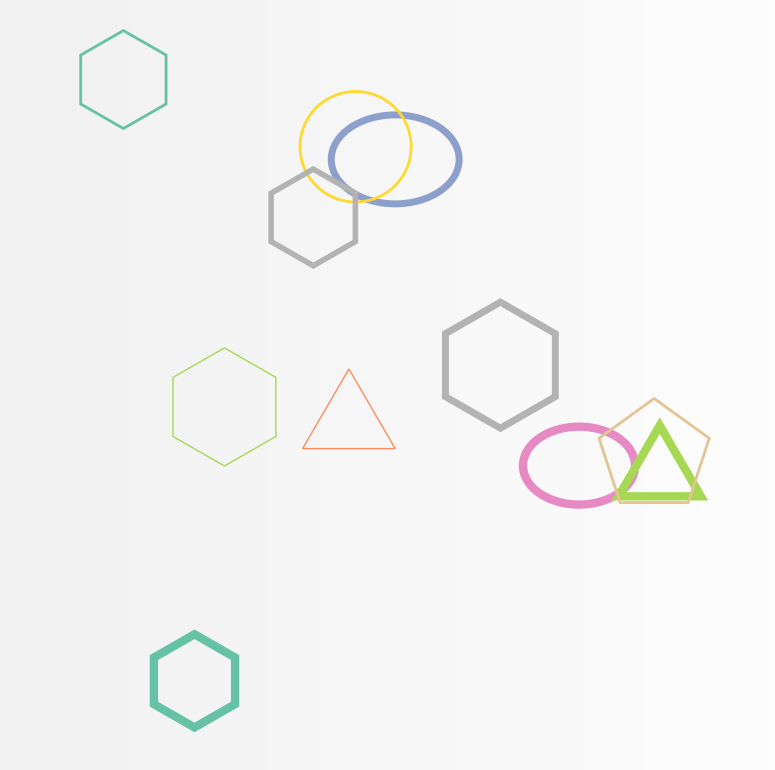[{"shape": "hexagon", "thickness": 1, "radius": 0.32, "center": [0.159, 0.897]}, {"shape": "hexagon", "thickness": 3, "radius": 0.3, "center": [0.251, 0.116]}, {"shape": "triangle", "thickness": 0.5, "radius": 0.34, "center": [0.45, 0.452]}, {"shape": "oval", "thickness": 2.5, "radius": 0.41, "center": [0.51, 0.793]}, {"shape": "oval", "thickness": 3, "radius": 0.36, "center": [0.747, 0.395]}, {"shape": "triangle", "thickness": 3, "radius": 0.31, "center": [0.851, 0.386]}, {"shape": "hexagon", "thickness": 0.5, "radius": 0.38, "center": [0.29, 0.472]}, {"shape": "circle", "thickness": 1, "radius": 0.36, "center": [0.459, 0.809]}, {"shape": "pentagon", "thickness": 1, "radius": 0.37, "center": [0.844, 0.408]}, {"shape": "hexagon", "thickness": 2.5, "radius": 0.41, "center": [0.646, 0.526]}, {"shape": "hexagon", "thickness": 2, "radius": 0.31, "center": [0.404, 0.718]}]